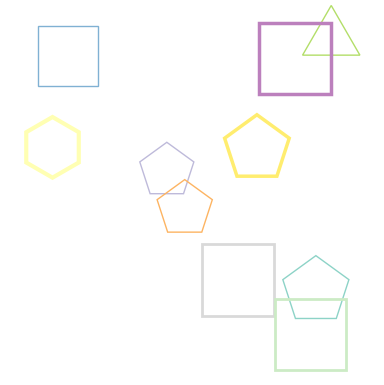[{"shape": "pentagon", "thickness": 1, "radius": 0.45, "center": [0.82, 0.246]}, {"shape": "hexagon", "thickness": 3, "radius": 0.39, "center": [0.136, 0.617]}, {"shape": "pentagon", "thickness": 1, "radius": 0.37, "center": [0.433, 0.557]}, {"shape": "square", "thickness": 1, "radius": 0.39, "center": [0.176, 0.854]}, {"shape": "pentagon", "thickness": 1, "radius": 0.38, "center": [0.48, 0.458]}, {"shape": "triangle", "thickness": 1, "radius": 0.43, "center": [0.86, 0.9]}, {"shape": "square", "thickness": 2, "radius": 0.47, "center": [0.618, 0.273]}, {"shape": "square", "thickness": 2.5, "radius": 0.46, "center": [0.766, 0.847]}, {"shape": "square", "thickness": 2, "radius": 0.46, "center": [0.808, 0.132]}, {"shape": "pentagon", "thickness": 2.5, "radius": 0.44, "center": [0.667, 0.614]}]